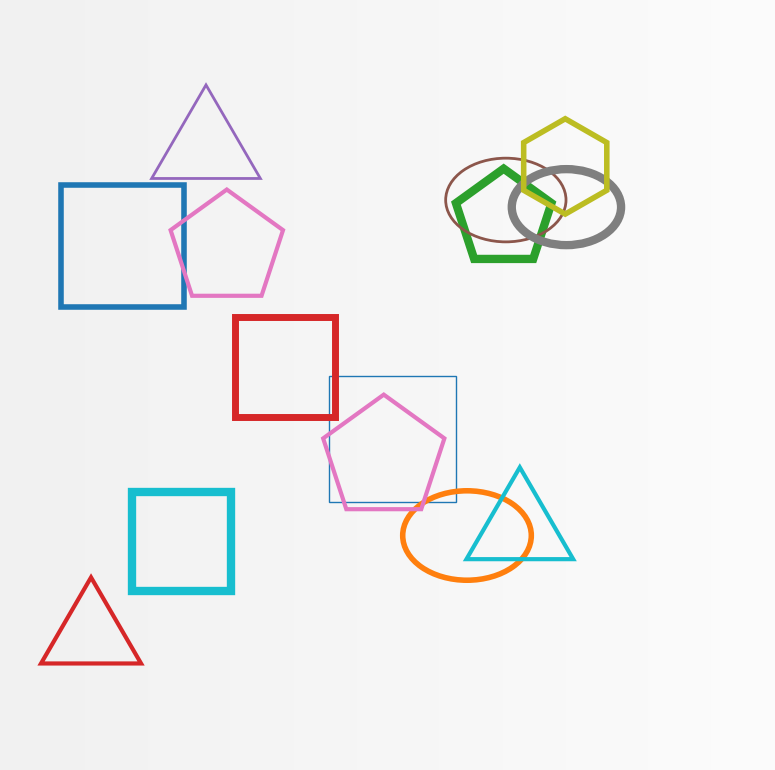[{"shape": "square", "thickness": 0.5, "radius": 0.41, "center": [0.506, 0.43]}, {"shape": "square", "thickness": 2, "radius": 0.4, "center": [0.158, 0.68]}, {"shape": "oval", "thickness": 2, "radius": 0.41, "center": [0.603, 0.305]}, {"shape": "pentagon", "thickness": 3, "radius": 0.32, "center": [0.65, 0.716]}, {"shape": "square", "thickness": 2.5, "radius": 0.32, "center": [0.367, 0.524]}, {"shape": "triangle", "thickness": 1.5, "radius": 0.37, "center": [0.117, 0.176]}, {"shape": "triangle", "thickness": 1, "radius": 0.4, "center": [0.266, 0.809]}, {"shape": "oval", "thickness": 1, "radius": 0.39, "center": [0.653, 0.74]}, {"shape": "pentagon", "thickness": 1.5, "radius": 0.41, "center": [0.495, 0.405]}, {"shape": "pentagon", "thickness": 1.5, "radius": 0.38, "center": [0.293, 0.678]}, {"shape": "oval", "thickness": 3, "radius": 0.35, "center": [0.731, 0.731]}, {"shape": "hexagon", "thickness": 2, "radius": 0.31, "center": [0.729, 0.784]}, {"shape": "square", "thickness": 3, "radius": 0.32, "center": [0.234, 0.297]}, {"shape": "triangle", "thickness": 1.5, "radius": 0.4, "center": [0.671, 0.314]}]